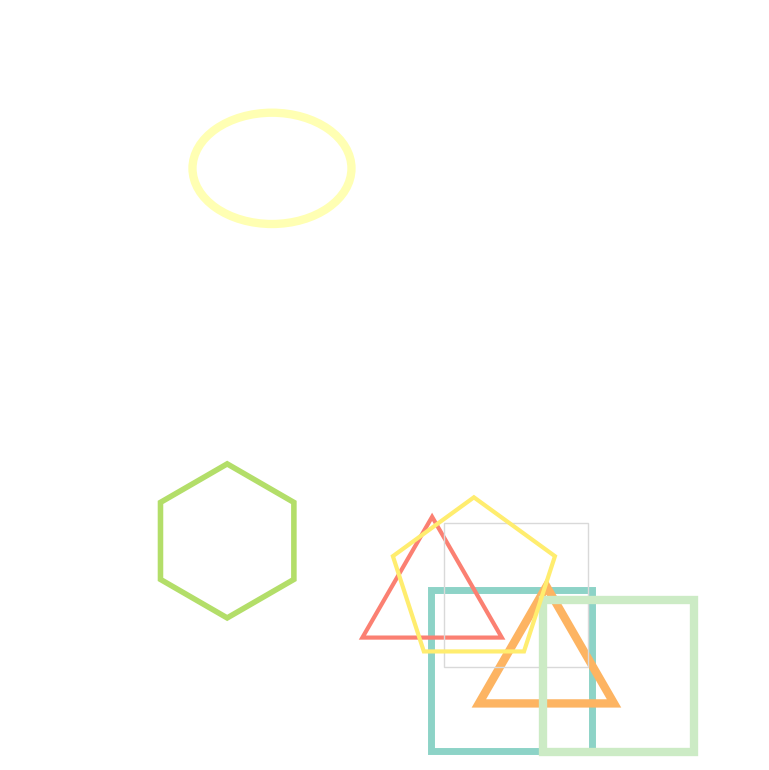[{"shape": "square", "thickness": 2.5, "radius": 0.52, "center": [0.664, 0.129]}, {"shape": "oval", "thickness": 3, "radius": 0.52, "center": [0.353, 0.781]}, {"shape": "triangle", "thickness": 1.5, "radius": 0.52, "center": [0.561, 0.224]}, {"shape": "triangle", "thickness": 3, "radius": 0.51, "center": [0.71, 0.137]}, {"shape": "hexagon", "thickness": 2, "radius": 0.5, "center": [0.295, 0.298]}, {"shape": "square", "thickness": 0.5, "radius": 0.47, "center": [0.67, 0.227]}, {"shape": "square", "thickness": 3, "radius": 0.49, "center": [0.804, 0.122]}, {"shape": "pentagon", "thickness": 1.5, "radius": 0.55, "center": [0.615, 0.243]}]